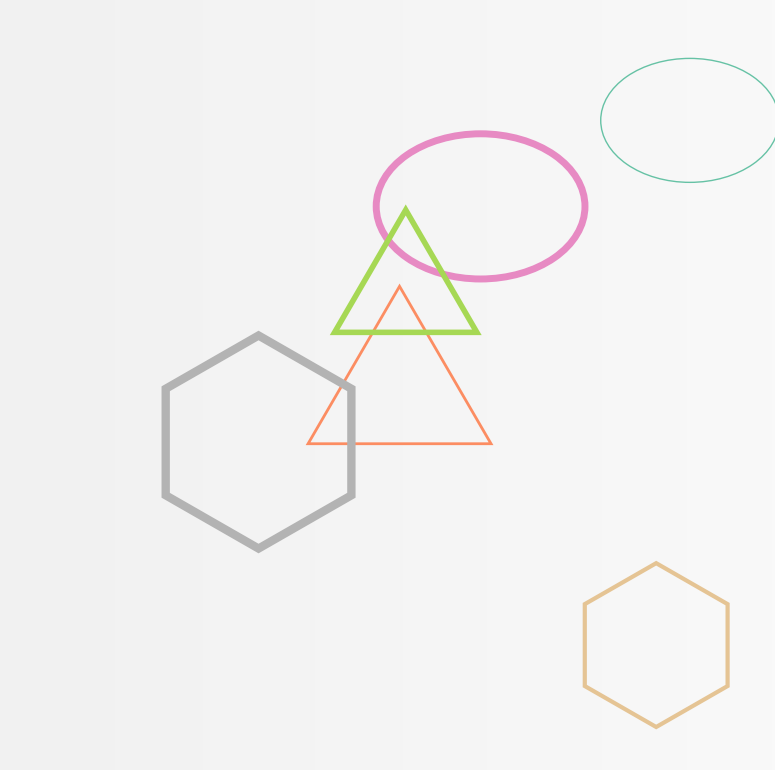[{"shape": "oval", "thickness": 0.5, "radius": 0.57, "center": [0.89, 0.844]}, {"shape": "triangle", "thickness": 1, "radius": 0.68, "center": [0.516, 0.492]}, {"shape": "oval", "thickness": 2.5, "radius": 0.67, "center": [0.62, 0.732]}, {"shape": "triangle", "thickness": 2, "radius": 0.53, "center": [0.524, 0.621]}, {"shape": "hexagon", "thickness": 1.5, "radius": 0.53, "center": [0.847, 0.162]}, {"shape": "hexagon", "thickness": 3, "radius": 0.69, "center": [0.334, 0.426]}]